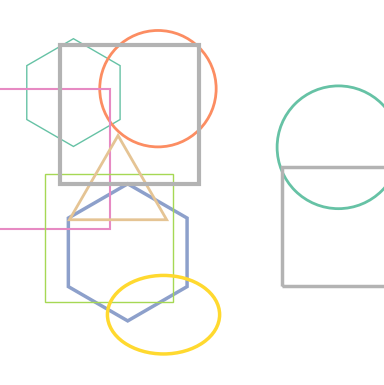[{"shape": "circle", "thickness": 2, "radius": 0.8, "center": [0.879, 0.617]}, {"shape": "hexagon", "thickness": 1, "radius": 0.7, "center": [0.191, 0.76]}, {"shape": "circle", "thickness": 2, "radius": 0.76, "center": [0.41, 0.77]}, {"shape": "hexagon", "thickness": 2.5, "radius": 0.89, "center": [0.332, 0.345]}, {"shape": "square", "thickness": 1.5, "radius": 0.91, "center": [0.105, 0.587]}, {"shape": "square", "thickness": 1, "radius": 0.83, "center": [0.284, 0.381]}, {"shape": "oval", "thickness": 2.5, "radius": 0.73, "center": [0.425, 0.183]}, {"shape": "triangle", "thickness": 2, "radius": 0.73, "center": [0.307, 0.502]}, {"shape": "square", "thickness": 2.5, "radius": 0.78, "center": [0.889, 0.412]}, {"shape": "square", "thickness": 3, "radius": 0.9, "center": [0.337, 0.702]}]